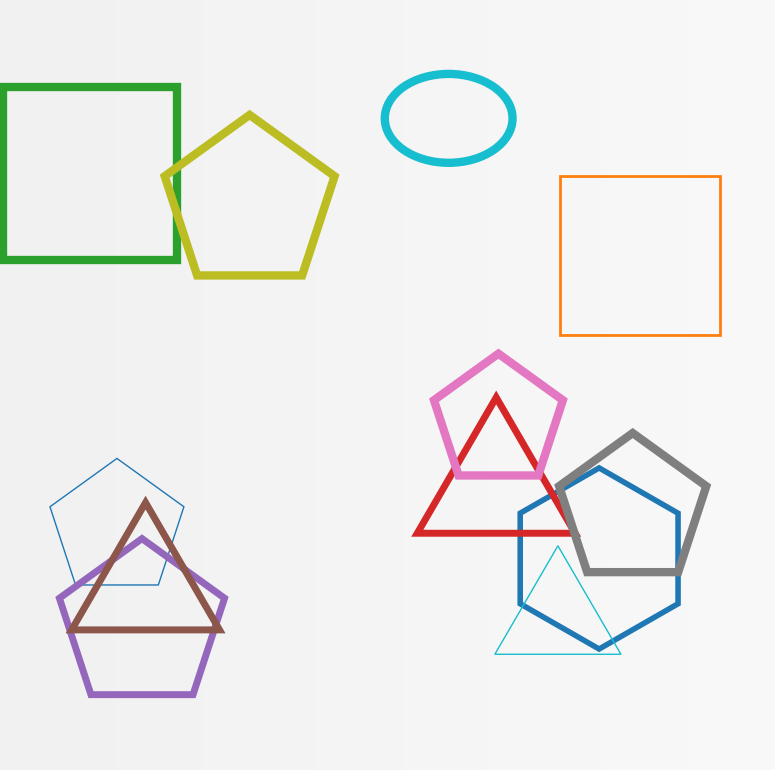[{"shape": "pentagon", "thickness": 0.5, "radius": 0.45, "center": [0.151, 0.314]}, {"shape": "hexagon", "thickness": 2, "radius": 0.59, "center": [0.773, 0.275]}, {"shape": "square", "thickness": 1, "radius": 0.51, "center": [0.826, 0.668]}, {"shape": "square", "thickness": 3, "radius": 0.56, "center": [0.116, 0.775]}, {"shape": "triangle", "thickness": 2.5, "radius": 0.59, "center": [0.64, 0.366]}, {"shape": "pentagon", "thickness": 2.5, "radius": 0.56, "center": [0.183, 0.188]}, {"shape": "triangle", "thickness": 2.5, "radius": 0.55, "center": [0.188, 0.237]}, {"shape": "pentagon", "thickness": 3, "radius": 0.44, "center": [0.643, 0.453]}, {"shape": "pentagon", "thickness": 3, "radius": 0.5, "center": [0.816, 0.338]}, {"shape": "pentagon", "thickness": 3, "radius": 0.58, "center": [0.322, 0.736]}, {"shape": "triangle", "thickness": 0.5, "radius": 0.47, "center": [0.72, 0.197]}, {"shape": "oval", "thickness": 3, "radius": 0.41, "center": [0.579, 0.846]}]